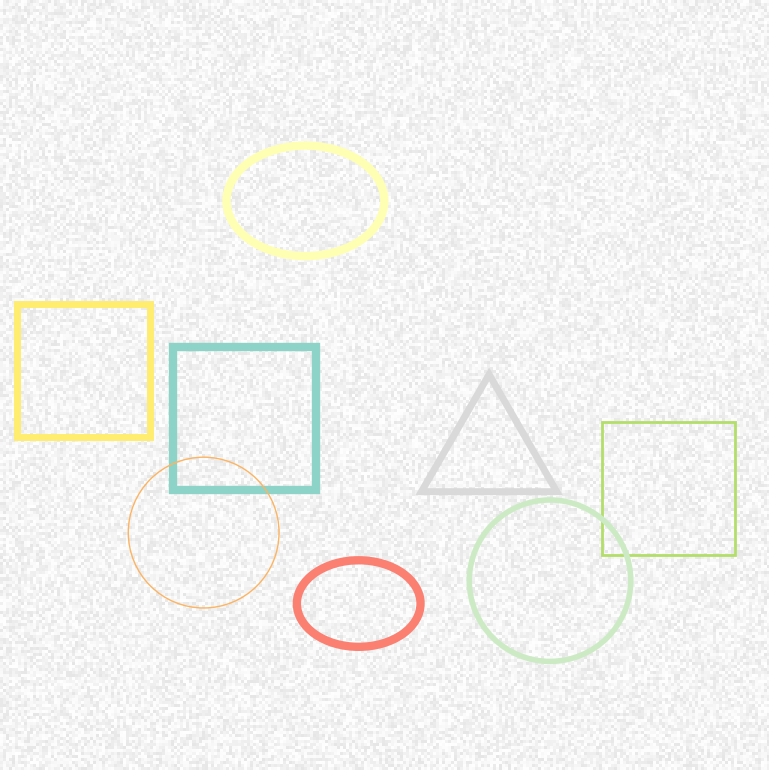[{"shape": "square", "thickness": 3, "radius": 0.46, "center": [0.318, 0.456]}, {"shape": "oval", "thickness": 3, "radius": 0.51, "center": [0.397, 0.739]}, {"shape": "oval", "thickness": 3, "radius": 0.4, "center": [0.466, 0.216]}, {"shape": "circle", "thickness": 0.5, "radius": 0.49, "center": [0.264, 0.308]}, {"shape": "square", "thickness": 1, "radius": 0.43, "center": [0.868, 0.366]}, {"shape": "triangle", "thickness": 2.5, "radius": 0.51, "center": [0.635, 0.412]}, {"shape": "circle", "thickness": 2, "radius": 0.52, "center": [0.714, 0.246]}, {"shape": "square", "thickness": 2.5, "radius": 0.43, "center": [0.109, 0.519]}]